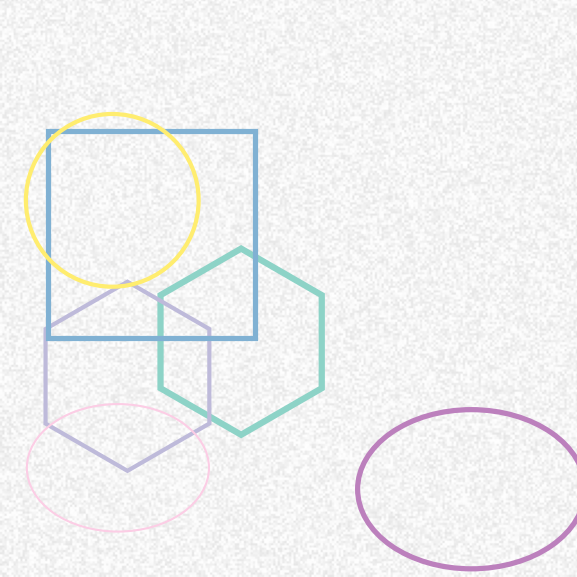[{"shape": "hexagon", "thickness": 3, "radius": 0.81, "center": [0.418, 0.407]}, {"shape": "hexagon", "thickness": 2, "radius": 0.82, "center": [0.221, 0.348]}, {"shape": "square", "thickness": 2.5, "radius": 0.9, "center": [0.263, 0.593]}, {"shape": "oval", "thickness": 1, "radius": 0.79, "center": [0.204, 0.189]}, {"shape": "oval", "thickness": 2.5, "radius": 0.98, "center": [0.816, 0.152]}, {"shape": "circle", "thickness": 2, "radius": 0.75, "center": [0.194, 0.652]}]